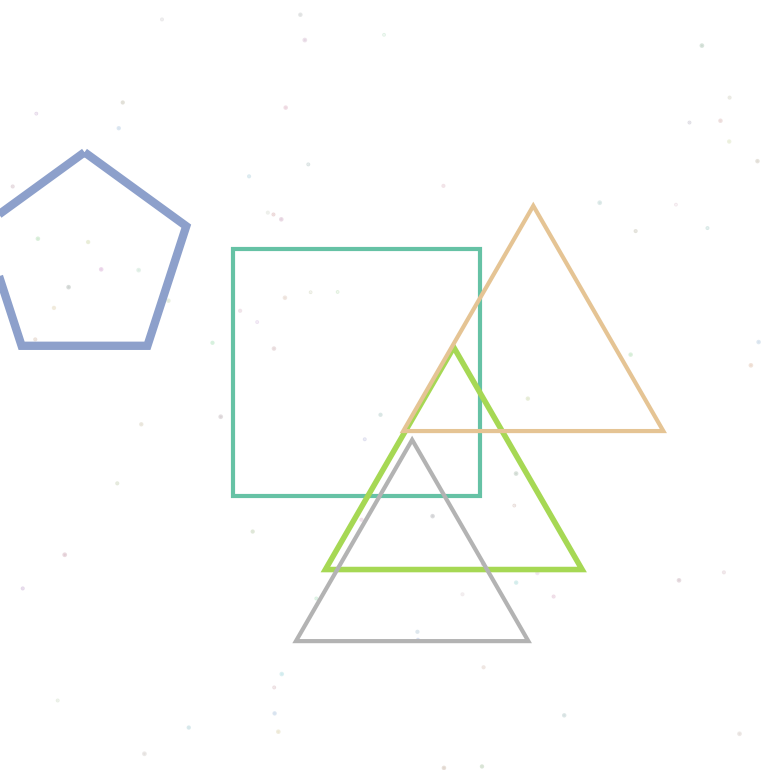[{"shape": "square", "thickness": 1.5, "radius": 0.8, "center": [0.463, 0.516]}, {"shape": "pentagon", "thickness": 3, "radius": 0.69, "center": [0.11, 0.663]}, {"shape": "triangle", "thickness": 2, "radius": 0.96, "center": [0.589, 0.357]}, {"shape": "triangle", "thickness": 1.5, "radius": 0.98, "center": [0.693, 0.538]}, {"shape": "triangle", "thickness": 1.5, "radius": 0.87, "center": [0.535, 0.255]}]